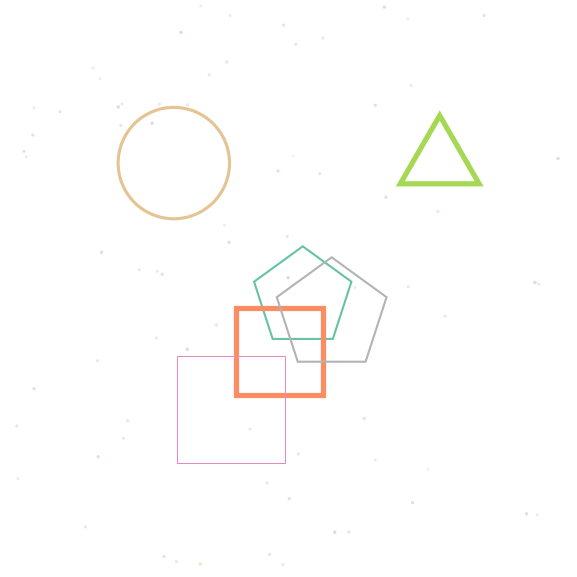[{"shape": "pentagon", "thickness": 1, "radius": 0.44, "center": [0.524, 0.484]}, {"shape": "square", "thickness": 2.5, "radius": 0.37, "center": [0.484, 0.391]}, {"shape": "square", "thickness": 0.5, "radius": 0.47, "center": [0.4, 0.291]}, {"shape": "triangle", "thickness": 2.5, "radius": 0.39, "center": [0.761, 0.72]}, {"shape": "circle", "thickness": 1.5, "radius": 0.48, "center": [0.301, 0.717]}, {"shape": "pentagon", "thickness": 1, "radius": 0.5, "center": [0.574, 0.454]}]